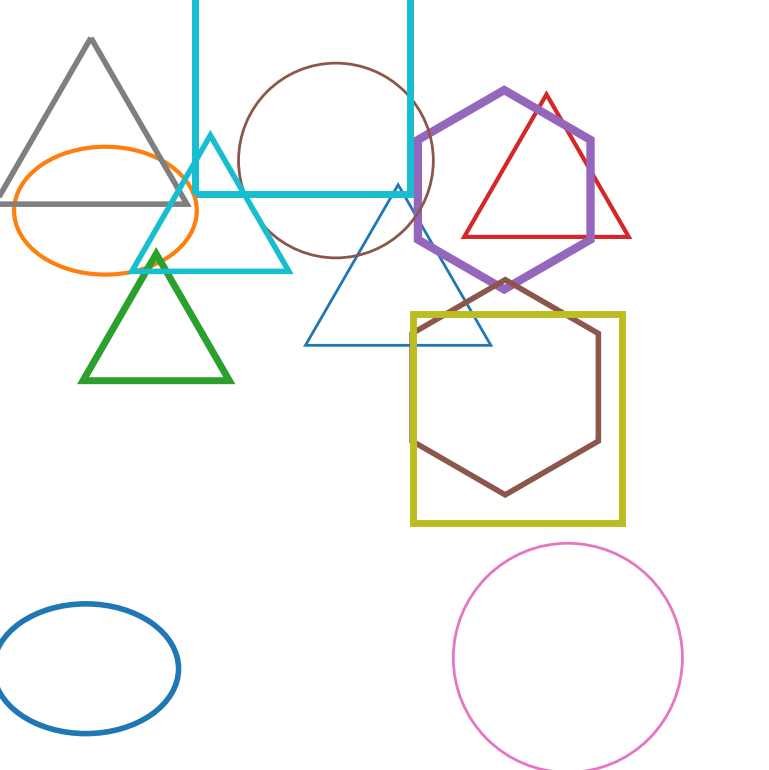[{"shape": "triangle", "thickness": 1, "radius": 0.69, "center": [0.517, 0.621]}, {"shape": "oval", "thickness": 2, "radius": 0.6, "center": [0.112, 0.132]}, {"shape": "oval", "thickness": 1.5, "radius": 0.59, "center": [0.137, 0.726]}, {"shape": "triangle", "thickness": 2.5, "radius": 0.55, "center": [0.203, 0.56]}, {"shape": "triangle", "thickness": 1.5, "radius": 0.62, "center": [0.71, 0.754]}, {"shape": "hexagon", "thickness": 3, "radius": 0.65, "center": [0.655, 0.754]}, {"shape": "circle", "thickness": 1, "radius": 0.63, "center": [0.436, 0.792]}, {"shape": "hexagon", "thickness": 2, "radius": 0.7, "center": [0.656, 0.497]}, {"shape": "circle", "thickness": 1, "radius": 0.74, "center": [0.737, 0.146]}, {"shape": "triangle", "thickness": 2, "radius": 0.72, "center": [0.118, 0.807]}, {"shape": "square", "thickness": 2.5, "radius": 0.68, "center": [0.672, 0.457]}, {"shape": "triangle", "thickness": 2, "radius": 0.59, "center": [0.273, 0.706]}, {"shape": "square", "thickness": 2.5, "radius": 0.7, "center": [0.393, 0.888]}]